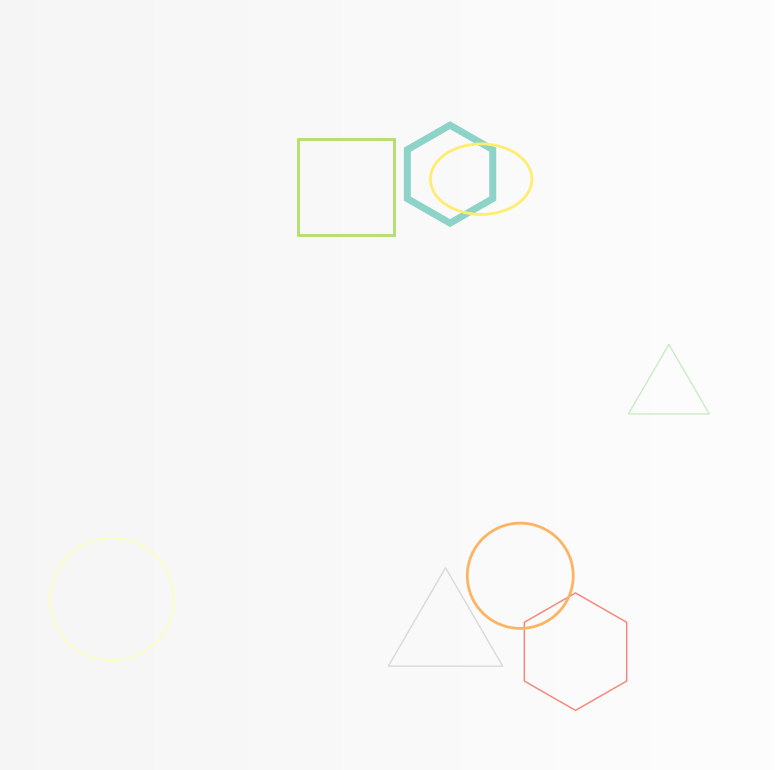[{"shape": "hexagon", "thickness": 2.5, "radius": 0.32, "center": [0.581, 0.774]}, {"shape": "circle", "thickness": 0.5, "radius": 0.4, "center": [0.144, 0.222]}, {"shape": "hexagon", "thickness": 0.5, "radius": 0.38, "center": [0.743, 0.154]}, {"shape": "circle", "thickness": 1, "radius": 0.34, "center": [0.671, 0.252]}, {"shape": "square", "thickness": 1, "radius": 0.31, "center": [0.446, 0.757]}, {"shape": "triangle", "thickness": 0.5, "radius": 0.43, "center": [0.575, 0.177]}, {"shape": "triangle", "thickness": 0.5, "radius": 0.3, "center": [0.863, 0.493]}, {"shape": "oval", "thickness": 1, "radius": 0.33, "center": [0.621, 0.767]}]